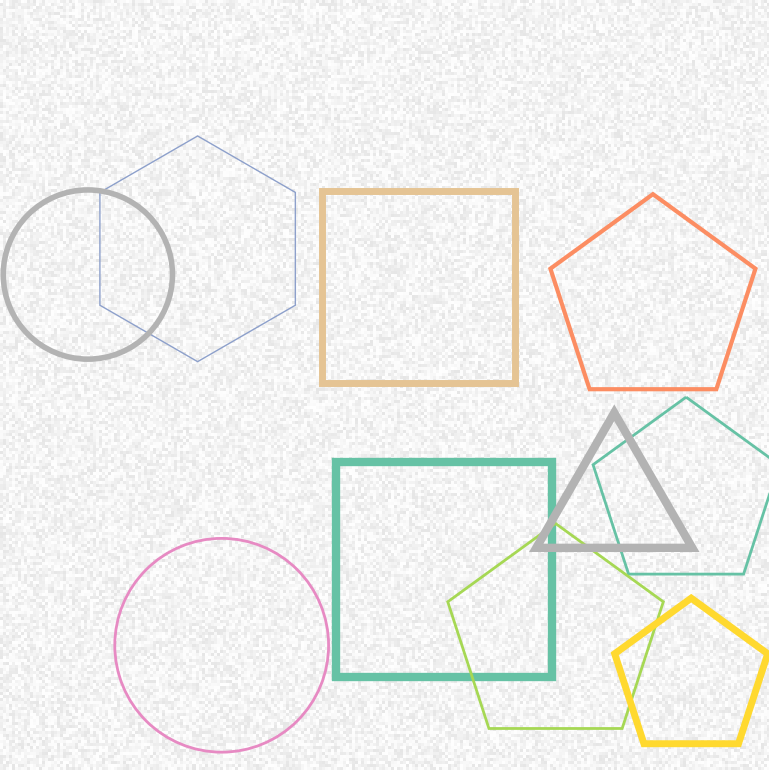[{"shape": "square", "thickness": 3, "radius": 0.7, "center": [0.577, 0.26]}, {"shape": "pentagon", "thickness": 1, "radius": 0.64, "center": [0.891, 0.357]}, {"shape": "pentagon", "thickness": 1.5, "radius": 0.7, "center": [0.848, 0.608]}, {"shape": "hexagon", "thickness": 0.5, "radius": 0.73, "center": [0.257, 0.677]}, {"shape": "circle", "thickness": 1, "radius": 0.69, "center": [0.288, 0.162]}, {"shape": "pentagon", "thickness": 1, "radius": 0.74, "center": [0.721, 0.173]}, {"shape": "pentagon", "thickness": 2.5, "radius": 0.52, "center": [0.898, 0.119]}, {"shape": "square", "thickness": 2.5, "radius": 0.63, "center": [0.543, 0.627]}, {"shape": "circle", "thickness": 2, "radius": 0.55, "center": [0.114, 0.643]}, {"shape": "triangle", "thickness": 3, "radius": 0.58, "center": [0.798, 0.347]}]